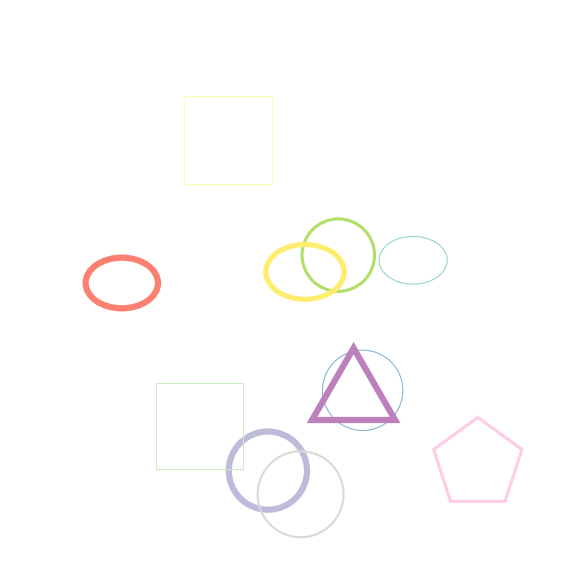[{"shape": "oval", "thickness": 0.5, "radius": 0.3, "center": [0.715, 0.548]}, {"shape": "square", "thickness": 0.5, "radius": 0.38, "center": [0.395, 0.757]}, {"shape": "circle", "thickness": 3, "radius": 0.34, "center": [0.464, 0.184]}, {"shape": "oval", "thickness": 3, "radius": 0.31, "center": [0.211, 0.509]}, {"shape": "circle", "thickness": 0.5, "radius": 0.35, "center": [0.628, 0.323]}, {"shape": "circle", "thickness": 1.5, "radius": 0.31, "center": [0.586, 0.557]}, {"shape": "pentagon", "thickness": 1.5, "radius": 0.4, "center": [0.827, 0.196]}, {"shape": "circle", "thickness": 1, "radius": 0.37, "center": [0.521, 0.143]}, {"shape": "triangle", "thickness": 3, "radius": 0.42, "center": [0.612, 0.313]}, {"shape": "square", "thickness": 0.5, "radius": 0.37, "center": [0.345, 0.262]}, {"shape": "oval", "thickness": 2.5, "radius": 0.34, "center": [0.528, 0.528]}]